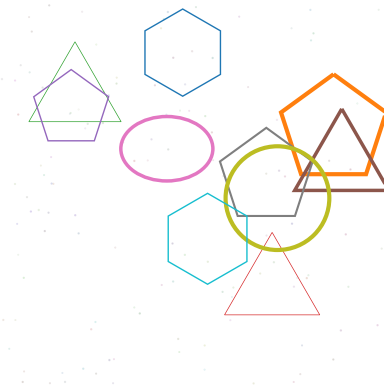[{"shape": "hexagon", "thickness": 1, "radius": 0.57, "center": [0.475, 0.863]}, {"shape": "pentagon", "thickness": 3, "radius": 0.72, "center": [0.866, 0.664]}, {"shape": "triangle", "thickness": 0.5, "radius": 0.69, "center": [0.195, 0.753]}, {"shape": "triangle", "thickness": 0.5, "radius": 0.71, "center": [0.707, 0.254]}, {"shape": "pentagon", "thickness": 1, "radius": 0.51, "center": [0.185, 0.717]}, {"shape": "triangle", "thickness": 2.5, "radius": 0.71, "center": [0.888, 0.576]}, {"shape": "oval", "thickness": 2.5, "radius": 0.6, "center": [0.433, 0.614]}, {"shape": "pentagon", "thickness": 1.5, "radius": 0.63, "center": [0.692, 0.541]}, {"shape": "circle", "thickness": 3, "radius": 0.67, "center": [0.721, 0.485]}, {"shape": "hexagon", "thickness": 1, "radius": 0.59, "center": [0.539, 0.38]}]